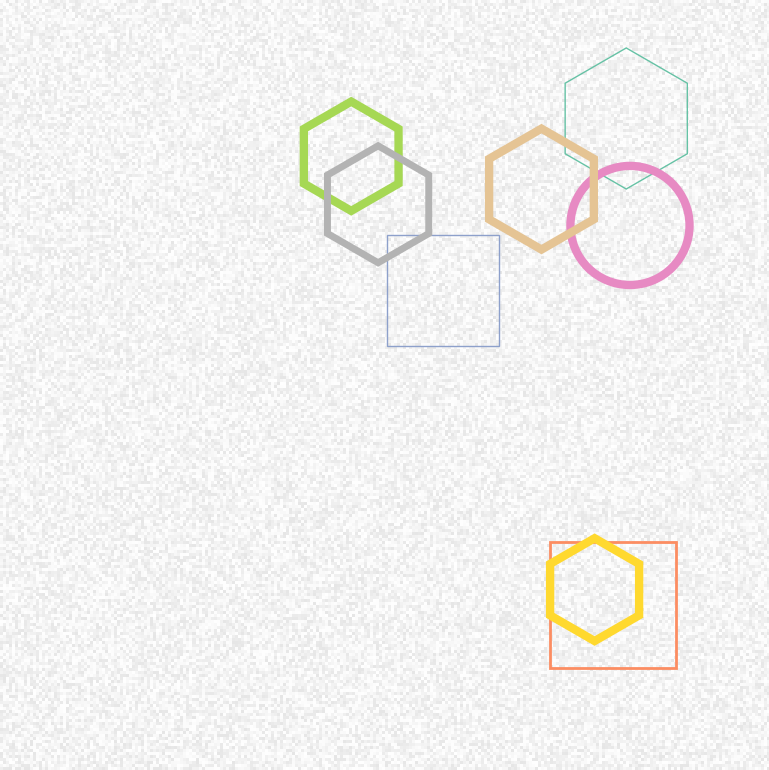[{"shape": "hexagon", "thickness": 0.5, "radius": 0.46, "center": [0.813, 0.846]}, {"shape": "square", "thickness": 1, "radius": 0.41, "center": [0.796, 0.214]}, {"shape": "square", "thickness": 0.5, "radius": 0.36, "center": [0.575, 0.623]}, {"shape": "circle", "thickness": 3, "radius": 0.39, "center": [0.818, 0.707]}, {"shape": "hexagon", "thickness": 3, "radius": 0.35, "center": [0.456, 0.797]}, {"shape": "hexagon", "thickness": 3, "radius": 0.33, "center": [0.772, 0.234]}, {"shape": "hexagon", "thickness": 3, "radius": 0.39, "center": [0.703, 0.754]}, {"shape": "hexagon", "thickness": 2.5, "radius": 0.38, "center": [0.491, 0.735]}]